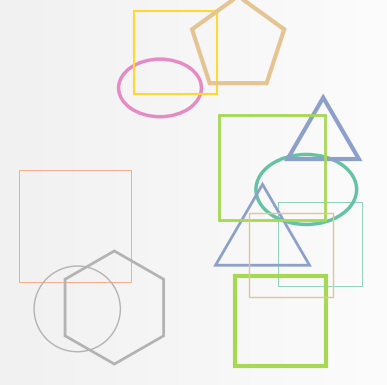[{"shape": "square", "thickness": 0.5, "radius": 0.54, "center": [0.826, 0.366]}, {"shape": "oval", "thickness": 2.5, "radius": 0.65, "center": [0.79, 0.508]}, {"shape": "square", "thickness": 0.5, "radius": 0.72, "center": [0.193, 0.413]}, {"shape": "triangle", "thickness": 2, "radius": 0.7, "center": [0.677, 0.381]}, {"shape": "triangle", "thickness": 3, "radius": 0.53, "center": [0.834, 0.64]}, {"shape": "oval", "thickness": 2.5, "radius": 0.53, "center": [0.413, 0.772]}, {"shape": "square", "thickness": 2, "radius": 0.68, "center": [0.702, 0.564]}, {"shape": "square", "thickness": 3, "radius": 0.58, "center": [0.724, 0.166]}, {"shape": "square", "thickness": 1.5, "radius": 0.54, "center": [0.453, 0.863]}, {"shape": "pentagon", "thickness": 3, "radius": 0.63, "center": [0.615, 0.885]}, {"shape": "square", "thickness": 1, "radius": 0.54, "center": [0.75, 0.338]}, {"shape": "circle", "thickness": 1, "radius": 0.56, "center": [0.199, 0.198]}, {"shape": "hexagon", "thickness": 2, "radius": 0.73, "center": [0.295, 0.201]}]